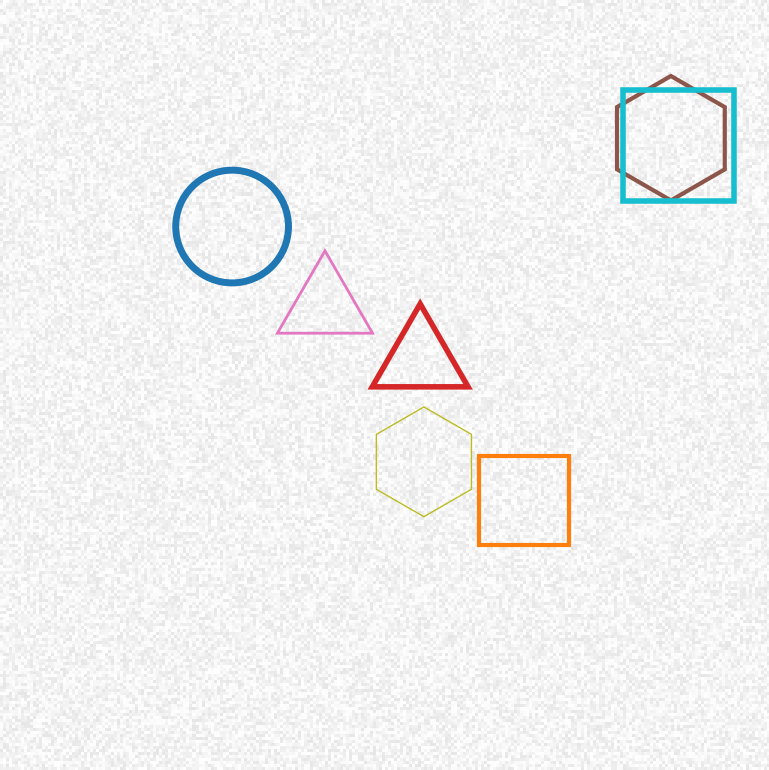[{"shape": "circle", "thickness": 2.5, "radius": 0.37, "center": [0.301, 0.706]}, {"shape": "square", "thickness": 1.5, "radius": 0.29, "center": [0.68, 0.35]}, {"shape": "triangle", "thickness": 2, "radius": 0.36, "center": [0.546, 0.534]}, {"shape": "hexagon", "thickness": 1.5, "radius": 0.4, "center": [0.871, 0.82]}, {"shape": "triangle", "thickness": 1, "radius": 0.36, "center": [0.422, 0.603]}, {"shape": "hexagon", "thickness": 0.5, "radius": 0.36, "center": [0.551, 0.4]}, {"shape": "square", "thickness": 2, "radius": 0.36, "center": [0.881, 0.812]}]